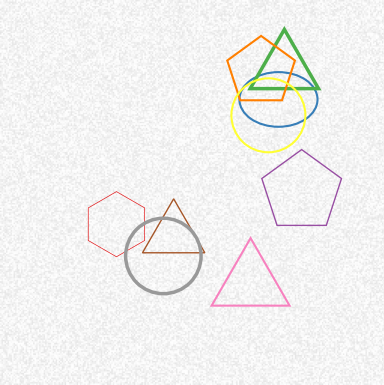[{"shape": "hexagon", "thickness": 0.5, "radius": 0.42, "center": [0.302, 0.418]}, {"shape": "oval", "thickness": 1.5, "radius": 0.51, "center": [0.723, 0.742]}, {"shape": "triangle", "thickness": 2.5, "radius": 0.51, "center": [0.739, 0.821]}, {"shape": "pentagon", "thickness": 1, "radius": 0.54, "center": [0.784, 0.503]}, {"shape": "pentagon", "thickness": 1.5, "radius": 0.46, "center": [0.678, 0.814]}, {"shape": "circle", "thickness": 1.5, "radius": 0.48, "center": [0.697, 0.701]}, {"shape": "triangle", "thickness": 1, "radius": 0.47, "center": [0.451, 0.39]}, {"shape": "triangle", "thickness": 1.5, "radius": 0.58, "center": [0.651, 0.265]}, {"shape": "circle", "thickness": 2.5, "radius": 0.49, "center": [0.424, 0.335]}]